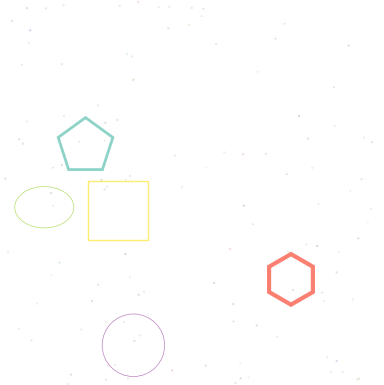[{"shape": "pentagon", "thickness": 2, "radius": 0.37, "center": [0.222, 0.62]}, {"shape": "hexagon", "thickness": 3, "radius": 0.33, "center": [0.756, 0.274]}, {"shape": "oval", "thickness": 0.5, "radius": 0.38, "center": [0.115, 0.462]}, {"shape": "circle", "thickness": 0.5, "radius": 0.41, "center": [0.346, 0.103]}, {"shape": "square", "thickness": 1, "radius": 0.39, "center": [0.307, 0.454]}]